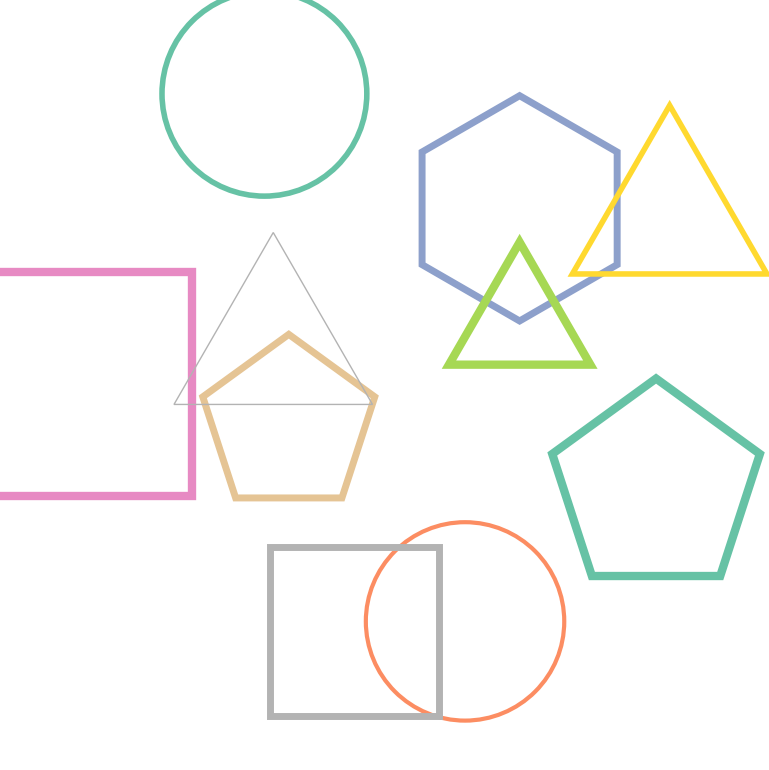[{"shape": "pentagon", "thickness": 3, "radius": 0.71, "center": [0.852, 0.367]}, {"shape": "circle", "thickness": 2, "radius": 0.66, "center": [0.343, 0.878]}, {"shape": "circle", "thickness": 1.5, "radius": 0.64, "center": [0.604, 0.193]}, {"shape": "hexagon", "thickness": 2.5, "radius": 0.73, "center": [0.675, 0.729]}, {"shape": "square", "thickness": 3, "radius": 0.73, "center": [0.104, 0.501]}, {"shape": "triangle", "thickness": 3, "radius": 0.53, "center": [0.675, 0.579]}, {"shape": "triangle", "thickness": 2, "radius": 0.73, "center": [0.87, 0.717]}, {"shape": "pentagon", "thickness": 2.5, "radius": 0.59, "center": [0.375, 0.448]}, {"shape": "square", "thickness": 2.5, "radius": 0.55, "center": [0.461, 0.18]}, {"shape": "triangle", "thickness": 0.5, "radius": 0.74, "center": [0.355, 0.549]}]